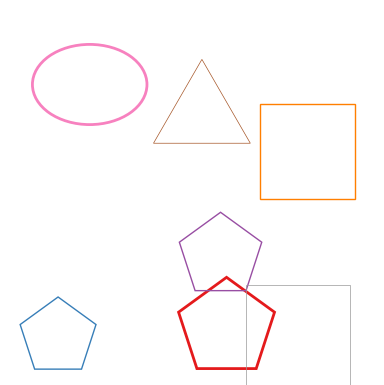[{"shape": "pentagon", "thickness": 2, "radius": 0.66, "center": [0.588, 0.149]}, {"shape": "pentagon", "thickness": 1, "radius": 0.52, "center": [0.151, 0.125]}, {"shape": "pentagon", "thickness": 1, "radius": 0.56, "center": [0.573, 0.336]}, {"shape": "square", "thickness": 1, "radius": 0.62, "center": [0.8, 0.608]}, {"shape": "triangle", "thickness": 0.5, "radius": 0.73, "center": [0.524, 0.701]}, {"shape": "oval", "thickness": 2, "radius": 0.74, "center": [0.233, 0.781]}, {"shape": "square", "thickness": 0.5, "radius": 0.68, "center": [0.775, 0.124]}]